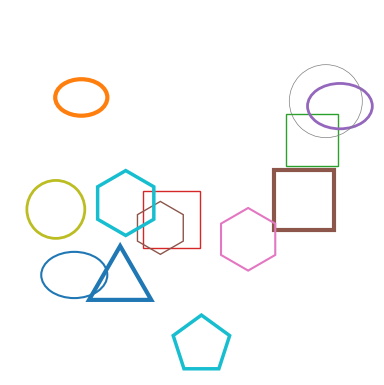[{"shape": "oval", "thickness": 1.5, "radius": 0.43, "center": [0.193, 0.286]}, {"shape": "triangle", "thickness": 3, "radius": 0.47, "center": [0.312, 0.268]}, {"shape": "oval", "thickness": 3, "radius": 0.34, "center": [0.211, 0.747]}, {"shape": "square", "thickness": 1, "radius": 0.34, "center": [0.811, 0.635]}, {"shape": "square", "thickness": 1, "radius": 0.37, "center": [0.445, 0.43]}, {"shape": "oval", "thickness": 2, "radius": 0.42, "center": [0.883, 0.724]}, {"shape": "hexagon", "thickness": 1, "radius": 0.34, "center": [0.417, 0.408]}, {"shape": "square", "thickness": 3, "radius": 0.39, "center": [0.79, 0.479]}, {"shape": "hexagon", "thickness": 1.5, "radius": 0.41, "center": [0.645, 0.378]}, {"shape": "circle", "thickness": 0.5, "radius": 0.47, "center": [0.846, 0.737]}, {"shape": "circle", "thickness": 2, "radius": 0.38, "center": [0.145, 0.456]}, {"shape": "pentagon", "thickness": 2.5, "radius": 0.39, "center": [0.523, 0.104]}, {"shape": "hexagon", "thickness": 2.5, "radius": 0.42, "center": [0.327, 0.473]}]